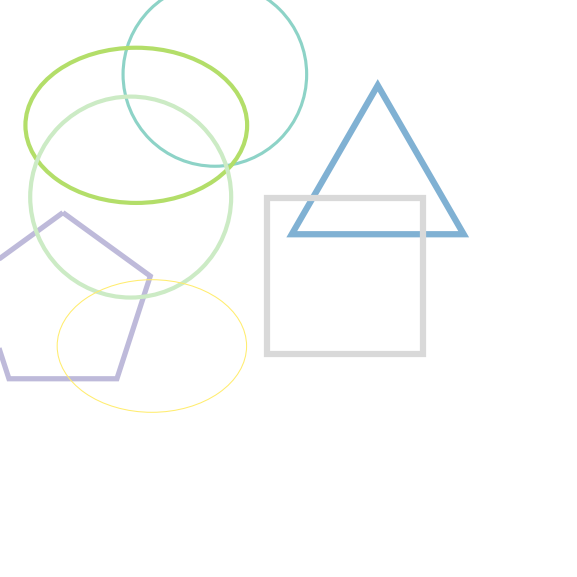[{"shape": "circle", "thickness": 1.5, "radius": 0.79, "center": [0.372, 0.87]}, {"shape": "pentagon", "thickness": 2.5, "radius": 0.8, "center": [0.109, 0.472]}, {"shape": "triangle", "thickness": 3, "radius": 0.86, "center": [0.654, 0.679]}, {"shape": "oval", "thickness": 2, "radius": 0.96, "center": [0.236, 0.782]}, {"shape": "square", "thickness": 3, "radius": 0.68, "center": [0.597, 0.522]}, {"shape": "circle", "thickness": 2, "radius": 0.87, "center": [0.226, 0.658]}, {"shape": "oval", "thickness": 0.5, "radius": 0.82, "center": [0.263, 0.4]}]